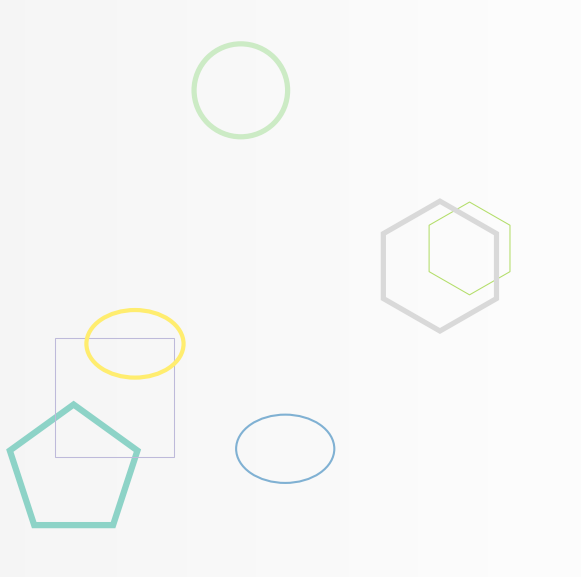[{"shape": "pentagon", "thickness": 3, "radius": 0.58, "center": [0.127, 0.183]}, {"shape": "square", "thickness": 0.5, "radius": 0.51, "center": [0.197, 0.311]}, {"shape": "oval", "thickness": 1, "radius": 0.42, "center": [0.491, 0.222]}, {"shape": "hexagon", "thickness": 0.5, "radius": 0.4, "center": [0.808, 0.569]}, {"shape": "hexagon", "thickness": 2.5, "radius": 0.56, "center": [0.757, 0.538]}, {"shape": "circle", "thickness": 2.5, "radius": 0.4, "center": [0.414, 0.843]}, {"shape": "oval", "thickness": 2, "radius": 0.42, "center": [0.232, 0.404]}]